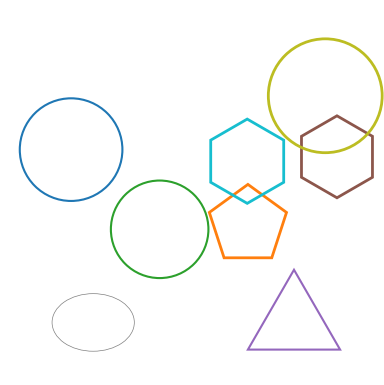[{"shape": "circle", "thickness": 1.5, "radius": 0.67, "center": [0.185, 0.611]}, {"shape": "pentagon", "thickness": 2, "radius": 0.53, "center": [0.644, 0.416]}, {"shape": "circle", "thickness": 1.5, "radius": 0.63, "center": [0.415, 0.404]}, {"shape": "triangle", "thickness": 1.5, "radius": 0.69, "center": [0.764, 0.161]}, {"shape": "hexagon", "thickness": 2, "radius": 0.53, "center": [0.875, 0.593]}, {"shape": "oval", "thickness": 0.5, "radius": 0.53, "center": [0.242, 0.162]}, {"shape": "circle", "thickness": 2, "radius": 0.74, "center": [0.845, 0.751]}, {"shape": "hexagon", "thickness": 2, "radius": 0.55, "center": [0.642, 0.581]}]